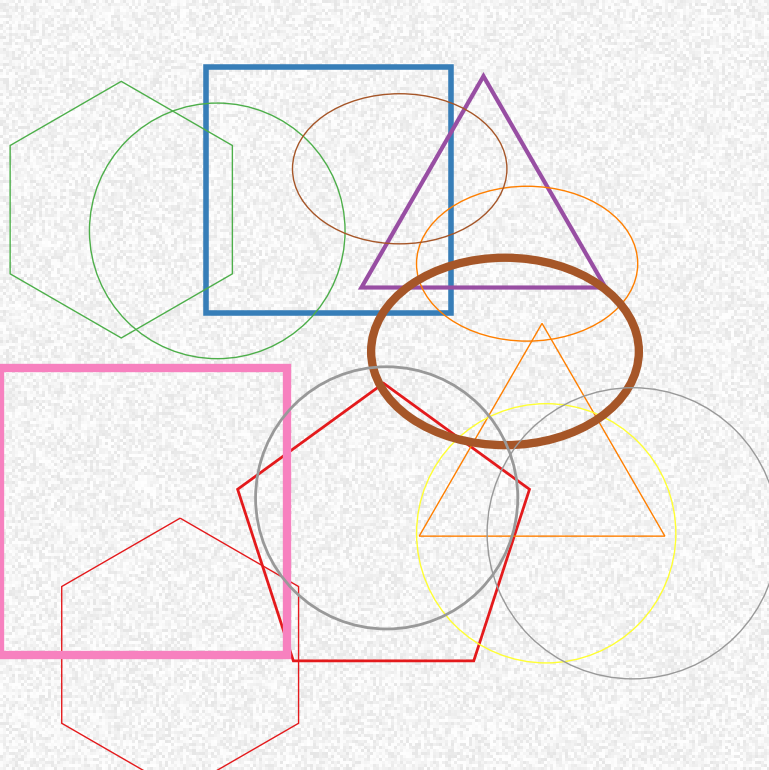[{"shape": "pentagon", "thickness": 1, "radius": 1.0, "center": [0.498, 0.303]}, {"shape": "hexagon", "thickness": 0.5, "radius": 0.89, "center": [0.234, 0.149]}, {"shape": "square", "thickness": 2, "radius": 0.8, "center": [0.426, 0.753]}, {"shape": "circle", "thickness": 0.5, "radius": 0.83, "center": [0.282, 0.7]}, {"shape": "hexagon", "thickness": 0.5, "radius": 0.83, "center": [0.157, 0.728]}, {"shape": "triangle", "thickness": 1.5, "radius": 0.91, "center": [0.628, 0.718]}, {"shape": "triangle", "thickness": 0.5, "radius": 0.92, "center": [0.704, 0.396]}, {"shape": "oval", "thickness": 0.5, "radius": 0.72, "center": [0.685, 0.658]}, {"shape": "circle", "thickness": 0.5, "radius": 0.84, "center": [0.709, 0.307]}, {"shape": "oval", "thickness": 3, "radius": 0.87, "center": [0.656, 0.544]}, {"shape": "oval", "thickness": 0.5, "radius": 0.7, "center": [0.519, 0.781]}, {"shape": "square", "thickness": 3, "radius": 0.93, "center": [0.187, 0.336]}, {"shape": "circle", "thickness": 0.5, "radius": 0.95, "center": [0.822, 0.307]}, {"shape": "circle", "thickness": 1, "radius": 0.85, "center": [0.502, 0.353]}]